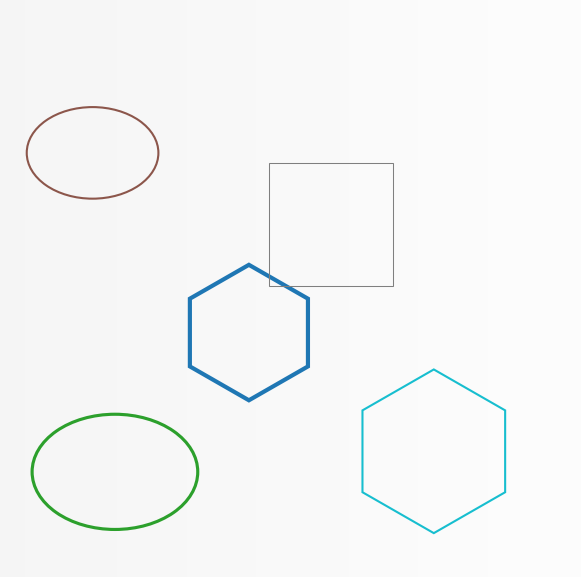[{"shape": "hexagon", "thickness": 2, "radius": 0.59, "center": [0.428, 0.423]}, {"shape": "oval", "thickness": 1.5, "radius": 0.71, "center": [0.198, 0.182]}, {"shape": "oval", "thickness": 1, "radius": 0.57, "center": [0.159, 0.734]}, {"shape": "square", "thickness": 0.5, "radius": 0.54, "center": [0.569, 0.61]}, {"shape": "hexagon", "thickness": 1, "radius": 0.71, "center": [0.746, 0.218]}]